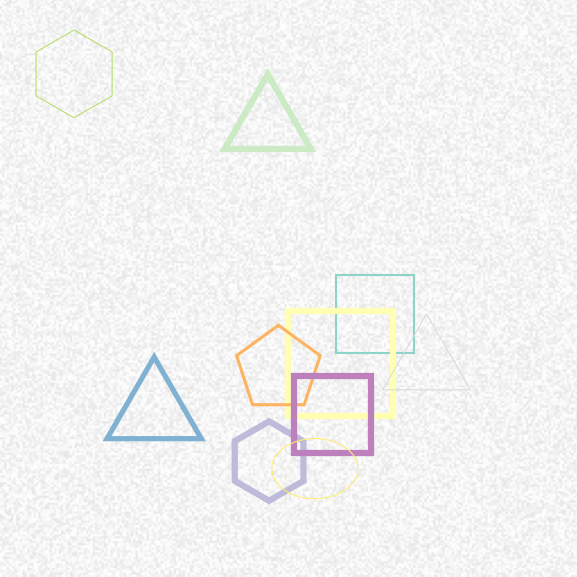[{"shape": "square", "thickness": 1, "radius": 0.34, "center": [0.649, 0.456]}, {"shape": "square", "thickness": 3, "radius": 0.45, "center": [0.59, 0.371]}, {"shape": "hexagon", "thickness": 3, "radius": 0.34, "center": [0.466, 0.201]}, {"shape": "triangle", "thickness": 2.5, "radius": 0.47, "center": [0.267, 0.287]}, {"shape": "pentagon", "thickness": 1.5, "radius": 0.38, "center": [0.482, 0.36]}, {"shape": "hexagon", "thickness": 0.5, "radius": 0.38, "center": [0.128, 0.871]}, {"shape": "triangle", "thickness": 0.5, "radius": 0.44, "center": [0.739, 0.368]}, {"shape": "square", "thickness": 3, "radius": 0.33, "center": [0.576, 0.282]}, {"shape": "triangle", "thickness": 3, "radius": 0.43, "center": [0.464, 0.784]}, {"shape": "oval", "thickness": 0.5, "radius": 0.37, "center": [0.545, 0.188]}]